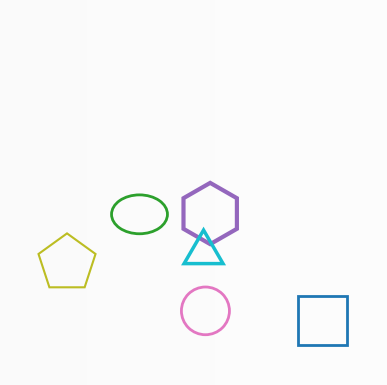[{"shape": "square", "thickness": 2, "radius": 0.31, "center": [0.832, 0.167]}, {"shape": "oval", "thickness": 2, "radius": 0.36, "center": [0.36, 0.443]}, {"shape": "hexagon", "thickness": 3, "radius": 0.4, "center": [0.542, 0.445]}, {"shape": "circle", "thickness": 2, "radius": 0.31, "center": [0.53, 0.193]}, {"shape": "pentagon", "thickness": 1.5, "radius": 0.39, "center": [0.173, 0.316]}, {"shape": "triangle", "thickness": 2.5, "radius": 0.29, "center": [0.525, 0.344]}]